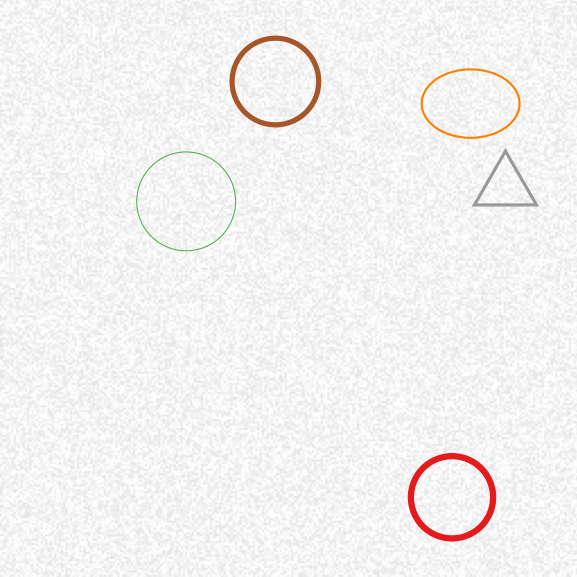[{"shape": "circle", "thickness": 3, "radius": 0.36, "center": [0.783, 0.138]}, {"shape": "circle", "thickness": 0.5, "radius": 0.43, "center": [0.322, 0.65]}, {"shape": "oval", "thickness": 1, "radius": 0.42, "center": [0.815, 0.82]}, {"shape": "circle", "thickness": 2.5, "radius": 0.38, "center": [0.477, 0.858]}, {"shape": "triangle", "thickness": 1.5, "radius": 0.31, "center": [0.875, 0.675]}]